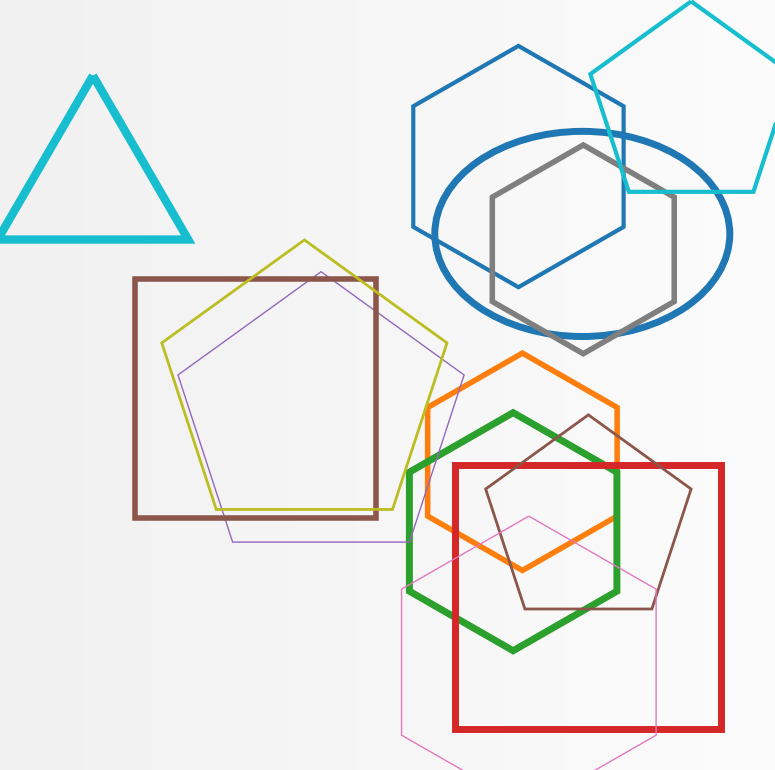[{"shape": "oval", "thickness": 2.5, "radius": 0.95, "center": [0.751, 0.696]}, {"shape": "hexagon", "thickness": 1.5, "radius": 0.78, "center": [0.669, 0.784]}, {"shape": "hexagon", "thickness": 2, "radius": 0.71, "center": [0.674, 0.4]}, {"shape": "hexagon", "thickness": 2.5, "radius": 0.77, "center": [0.662, 0.309]}, {"shape": "square", "thickness": 2.5, "radius": 0.86, "center": [0.758, 0.224]}, {"shape": "pentagon", "thickness": 0.5, "radius": 0.97, "center": [0.414, 0.453]}, {"shape": "square", "thickness": 2, "radius": 0.78, "center": [0.329, 0.483]}, {"shape": "pentagon", "thickness": 1, "radius": 0.7, "center": [0.759, 0.322]}, {"shape": "hexagon", "thickness": 0.5, "radius": 0.95, "center": [0.682, 0.14]}, {"shape": "hexagon", "thickness": 2, "radius": 0.68, "center": [0.753, 0.676]}, {"shape": "pentagon", "thickness": 1, "radius": 0.97, "center": [0.393, 0.495]}, {"shape": "pentagon", "thickness": 1.5, "radius": 0.68, "center": [0.892, 0.862]}, {"shape": "triangle", "thickness": 3, "radius": 0.71, "center": [0.12, 0.76]}]